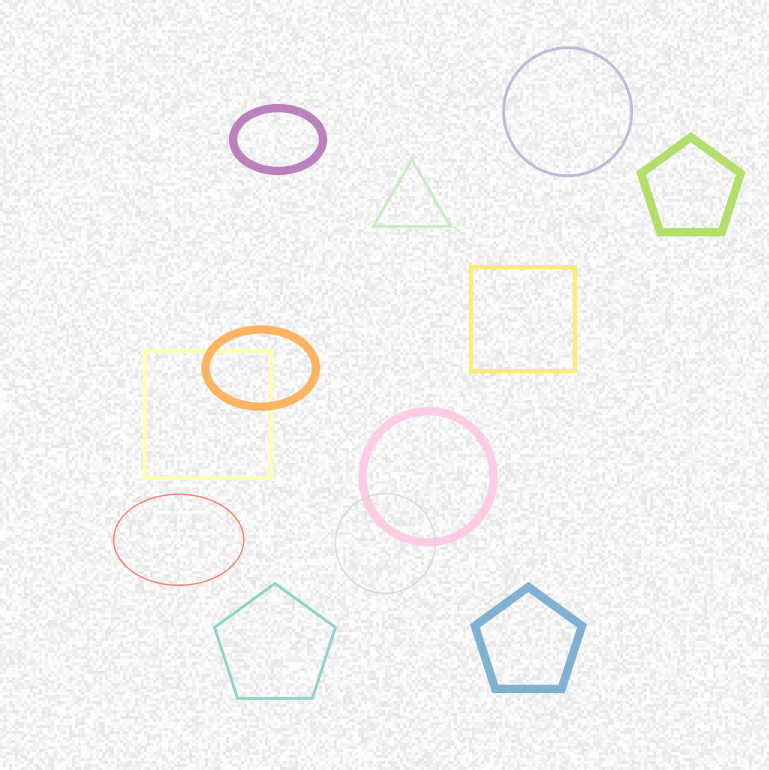[{"shape": "pentagon", "thickness": 1, "radius": 0.41, "center": [0.357, 0.16]}, {"shape": "square", "thickness": 1.5, "radius": 0.41, "center": [0.27, 0.462]}, {"shape": "circle", "thickness": 1, "radius": 0.42, "center": [0.737, 0.855]}, {"shape": "oval", "thickness": 0.5, "radius": 0.42, "center": [0.232, 0.299]}, {"shape": "pentagon", "thickness": 3, "radius": 0.37, "center": [0.686, 0.165]}, {"shape": "oval", "thickness": 3, "radius": 0.36, "center": [0.339, 0.522]}, {"shape": "pentagon", "thickness": 3, "radius": 0.34, "center": [0.897, 0.754]}, {"shape": "circle", "thickness": 3, "radius": 0.43, "center": [0.556, 0.381]}, {"shape": "circle", "thickness": 0.5, "radius": 0.32, "center": [0.5, 0.294]}, {"shape": "oval", "thickness": 3, "radius": 0.29, "center": [0.361, 0.819]}, {"shape": "triangle", "thickness": 1, "radius": 0.29, "center": [0.535, 0.735]}, {"shape": "square", "thickness": 1.5, "radius": 0.34, "center": [0.679, 0.586]}]